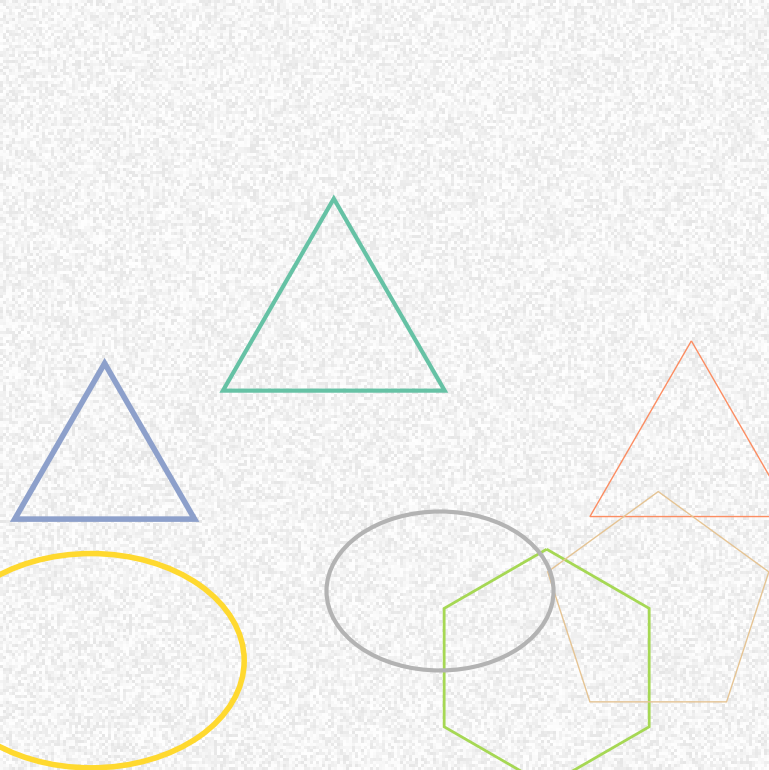[{"shape": "triangle", "thickness": 1.5, "radius": 0.83, "center": [0.433, 0.576]}, {"shape": "triangle", "thickness": 0.5, "radius": 0.76, "center": [0.898, 0.405]}, {"shape": "triangle", "thickness": 2, "radius": 0.67, "center": [0.136, 0.393]}, {"shape": "hexagon", "thickness": 1, "radius": 0.77, "center": [0.71, 0.133]}, {"shape": "oval", "thickness": 2, "radius": 0.99, "center": [0.118, 0.142]}, {"shape": "pentagon", "thickness": 0.5, "radius": 0.75, "center": [0.855, 0.211]}, {"shape": "oval", "thickness": 1.5, "radius": 0.74, "center": [0.571, 0.232]}]